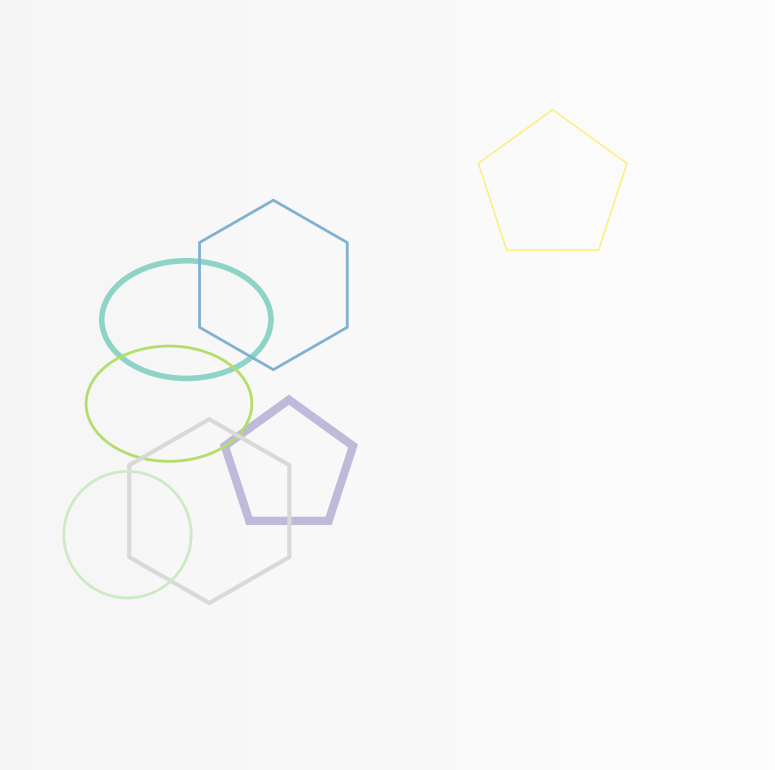[{"shape": "oval", "thickness": 2, "radius": 0.55, "center": [0.24, 0.585]}, {"shape": "pentagon", "thickness": 3, "radius": 0.44, "center": [0.373, 0.394]}, {"shape": "hexagon", "thickness": 1, "radius": 0.55, "center": [0.353, 0.63]}, {"shape": "oval", "thickness": 1, "radius": 0.53, "center": [0.218, 0.476]}, {"shape": "hexagon", "thickness": 1.5, "radius": 0.6, "center": [0.27, 0.336]}, {"shape": "circle", "thickness": 1, "radius": 0.41, "center": [0.165, 0.306]}, {"shape": "pentagon", "thickness": 0.5, "radius": 0.5, "center": [0.713, 0.757]}]